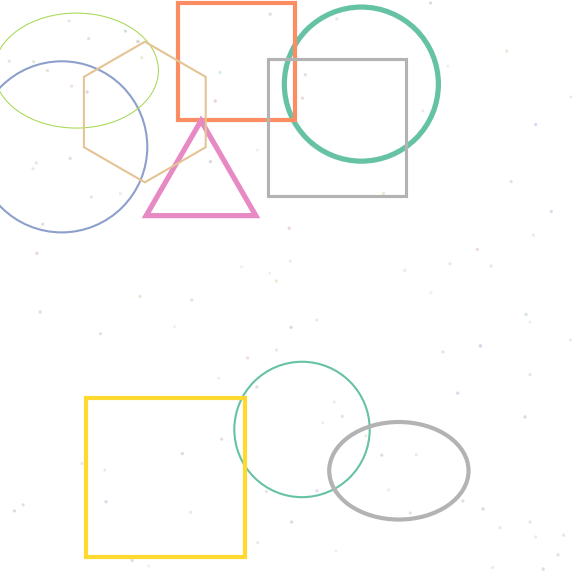[{"shape": "circle", "thickness": 2.5, "radius": 0.67, "center": [0.626, 0.853]}, {"shape": "circle", "thickness": 1, "radius": 0.59, "center": [0.523, 0.255]}, {"shape": "square", "thickness": 2, "radius": 0.51, "center": [0.41, 0.893]}, {"shape": "circle", "thickness": 1, "radius": 0.74, "center": [0.107, 0.745]}, {"shape": "triangle", "thickness": 2.5, "radius": 0.55, "center": [0.348, 0.681]}, {"shape": "oval", "thickness": 0.5, "radius": 0.71, "center": [0.132, 0.877]}, {"shape": "square", "thickness": 2, "radius": 0.69, "center": [0.287, 0.173]}, {"shape": "hexagon", "thickness": 1, "radius": 0.61, "center": [0.251, 0.805]}, {"shape": "oval", "thickness": 2, "radius": 0.6, "center": [0.691, 0.184]}, {"shape": "square", "thickness": 1.5, "radius": 0.59, "center": [0.583, 0.778]}]